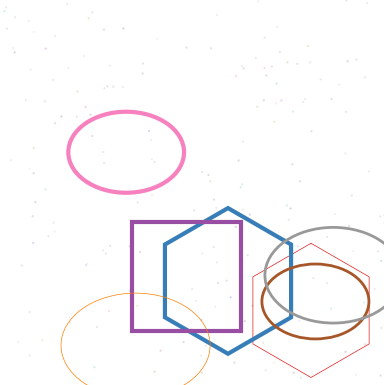[{"shape": "hexagon", "thickness": 0.5, "radius": 0.87, "center": [0.808, 0.194]}, {"shape": "hexagon", "thickness": 3, "radius": 0.95, "center": [0.592, 0.27]}, {"shape": "square", "thickness": 3, "radius": 0.71, "center": [0.485, 0.282]}, {"shape": "oval", "thickness": 0.5, "radius": 0.97, "center": [0.352, 0.103]}, {"shape": "oval", "thickness": 2, "radius": 0.69, "center": [0.819, 0.217]}, {"shape": "oval", "thickness": 3, "radius": 0.75, "center": [0.328, 0.605]}, {"shape": "oval", "thickness": 2, "radius": 0.89, "center": [0.866, 0.285]}]